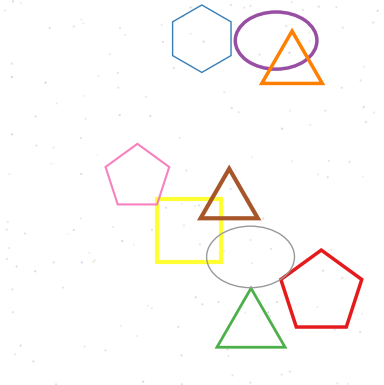[{"shape": "pentagon", "thickness": 2.5, "radius": 0.55, "center": [0.835, 0.24]}, {"shape": "hexagon", "thickness": 1, "radius": 0.44, "center": [0.524, 0.899]}, {"shape": "triangle", "thickness": 2, "radius": 0.51, "center": [0.652, 0.149]}, {"shape": "oval", "thickness": 2.5, "radius": 0.53, "center": [0.717, 0.895]}, {"shape": "triangle", "thickness": 2.5, "radius": 0.45, "center": [0.759, 0.829]}, {"shape": "square", "thickness": 3, "radius": 0.41, "center": [0.491, 0.401]}, {"shape": "triangle", "thickness": 3, "radius": 0.43, "center": [0.595, 0.476]}, {"shape": "pentagon", "thickness": 1.5, "radius": 0.43, "center": [0.357, 0.539]}, {"shape": "oval", "thickness": 1, "radius": 0.57, "center": [0.651, 0.333]}]